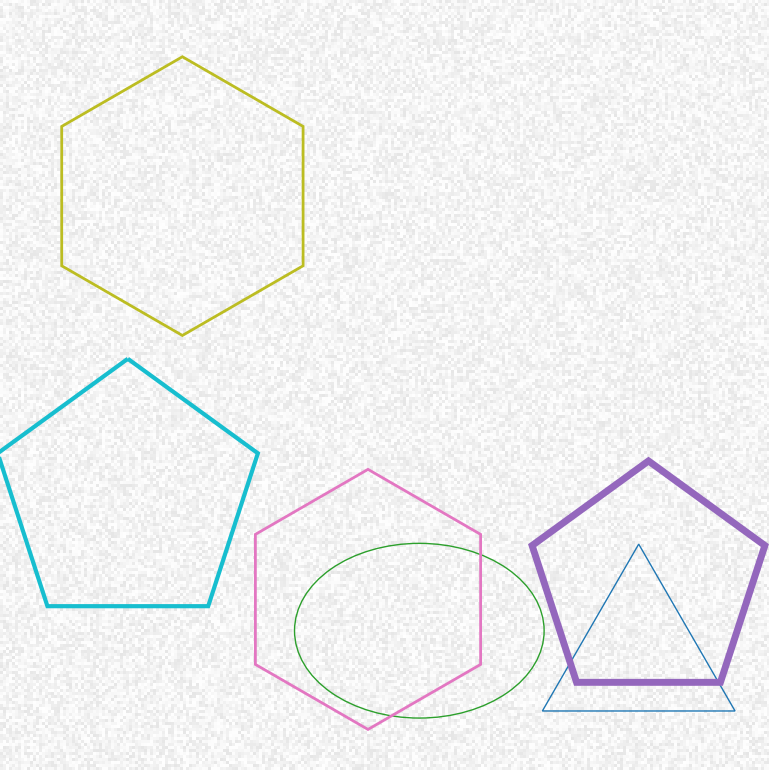[{"shape": "triangle", "thickness": 0.5, "radius": 0.72, "center": [0.829, 0.149]}, {"shape": "oval", "thickness": 0.5, "radius": 0.81, "center": [0.545, 0.181]}, {"shape": "pentagon", "thickness": 2.5, "radius": 0.79, "center": [0.842, 0.242]}, {"shape": "hexagon", "thickness": 1, "radius": 0.84, "center": [0.478, 0.222]}, {"shape": "hexagon", "thickness": 1, "radius": 0.9, "center": [0.237, 0.745]}, {"shape": "pentagon", "thickness": 1.5, "radius": 0.89, "center": [0.166, 0.356]}]